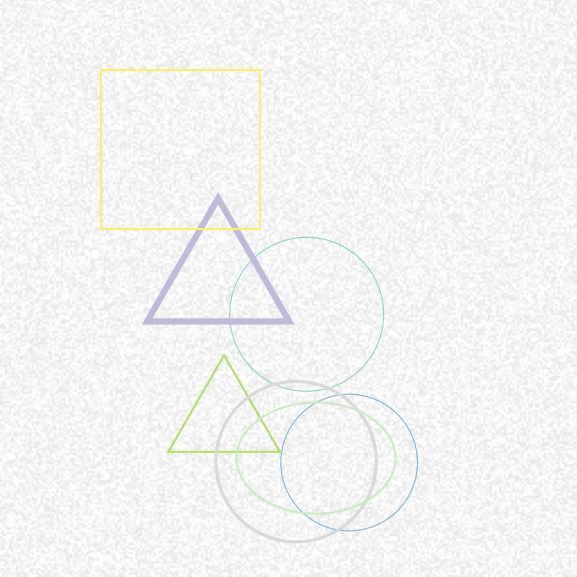[{"shape": "circle", "thickness": 0.5, "radius": 0.67, "center": [0.531, 0.455]}, {"shape": "triangle", "thickness": 3, "radius": 0.71, "center": [0.378, 0.514]}, {"shape": "circle", "thickness": 0.5, "radius": 0.59, "center": [0.605, 0.198]}, {"shape": "triangle", "thickness": 1, "radius": 0.56, "center": [0.388, 0.273]}, {"shape": "circle", "thickness": 1.5, "radius": 0.69, "center": [0.513, 0.2]}, {"shape": "oval", "thickness": 1, "radius": 0.69, "center": [0.547, 0.206]}, {"shape": "square", "thickness": 1, "radius": 0.69, "center": [0.312, 0.74]}]